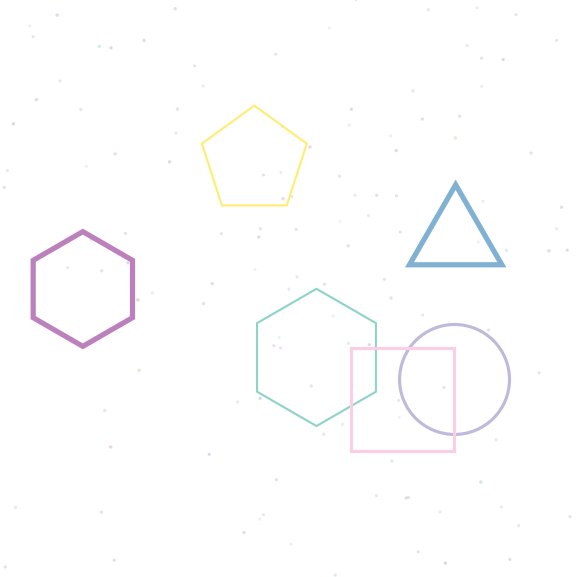[{"shape": "hexagon", "thickness": 1, "radius": 0.59, "center": [0.548, 0.38]}, {"shape": "circle", "thickness": 1.5, "radius": 0.48, "center": [0.787, 0.342]}, {"shape": "triangle", "thickness": 2.5, "radius": 0.46, "center": [0.789, 0.587]}, {"shape": "square", "thickness": 1.5, "radius": 0.45, "center": [0.697, 0.308]}, {"shape": "hexagon", "thickness": 2.5, "radius": 0.5, "center": [0.143, 0.499]}, {"shape": "pentagon", "thickness": 1, "radius": 0.48, "center": [0.44, 0.721]}]